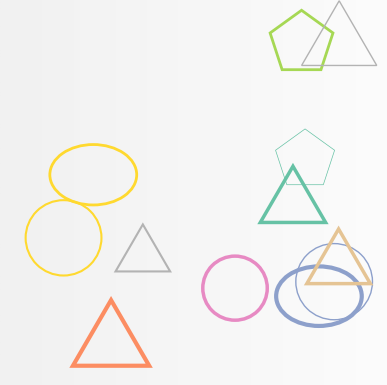[{"shape": "triangle", "thickness": 2.5, "radius": 0.49, "center": [0.756, 0.471]}, {"shape": "pentagon", "thickness": 0.5, "radius": 0.4, "center": [0.787, 0.585]}, {"shape": "triangle", "thickness": 3, "radius": 0.57, "center": [0.287, 0.107]}, {"shape": "oval", "thickness": 3, "radius": 0.55, "center": [0.823, 0.231]}, {"shape": "circle", "thickness": 1, "radius": 0.49, "center": [0.862, 0.268]}, {"shape": "circle", "thickness": 2.5, "radius": 0.42, "center": [0.607, 0.252]}, {"shape": "pentagon", "thickness": 2, "radius": 0.43, "center": [0.778, 0.888]}, {"shape": "oval", "thickness": 2, "radius": 0.56, "center": [0.241, 0.546]}, {"shape": "circle", "thickness": 1.5, "radius": 0.49, "center": [0.164, 0.382]}, {"shape": "triangle", "thickness": 2.5, "radius": 0.47, "center": [0.874, 0.311]}, {"shape": "triangle", "thickness": 1, "radius": 0.56, "center": [0.875, 0.886]}, {"shape": "triangle", "thickness": 1.5, "radius": 0.41, "center": [0.369, 0.336]}]